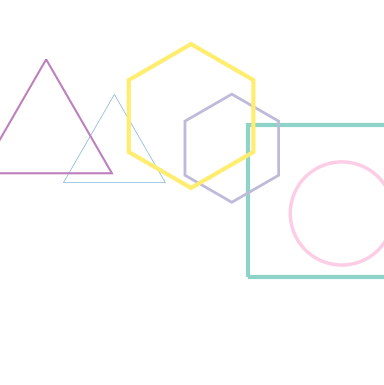[{"shape": "square", "thickness": 3, "radius": 0.98, "center": [0.842, 0.478]}, {"shape": "hexagon", "thickness": 2, "radius": 0.7, "center": [0.602, 0.615]}, {"shape": "triangle", "thickness": 0.5, "radius": 0.76, "center": [0.297, 0.602]}, {"shape": "circle", "thickness": 2.5, "radius": 0.67, "center": [0.888, 0.446]}, {"shape": "triangle", "thickness": 1.5, "radius": 0.99, "center": [0.12, 0.649]}, {"shape": "hexagon", "thickness": 3, "radius": 0.93, "center": [0.496, 0.699]}]